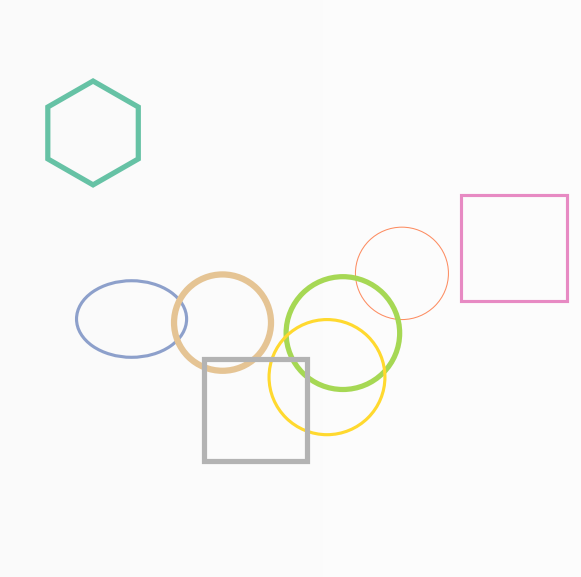[{"shape": "hexagon", "thickness": 2.5, "radius": 0.45, "center": [0.16, 0.769]}, {"shape": "circle", "thickness": 0.5, "radius": 0.4, "center": [0.692, 0.526]}, {"shape": "oval", "thickness": 1.5, "radius": 0.47, "center": [0.226, 0.447]}, {"shape": "square", "thickness": 1.5, "radius": 0.46, "center": [0.884, 0.569]}, {"shape": "circle", "thickness": 2.5, "radius": 0.49, "center": [0.59, 0.422]}, {"shape": "circle", "thickness": 1.5, "radius": 0.5, "center": [0.563, 0.346]}, {"shape": "circle", "thickness": 3, "radius": 0.42, "center": [0.383, 0.441]}, {"shape": "square", "thickness": 2.5, "radius": 0.44, "center": [0.44, 0.289]}]